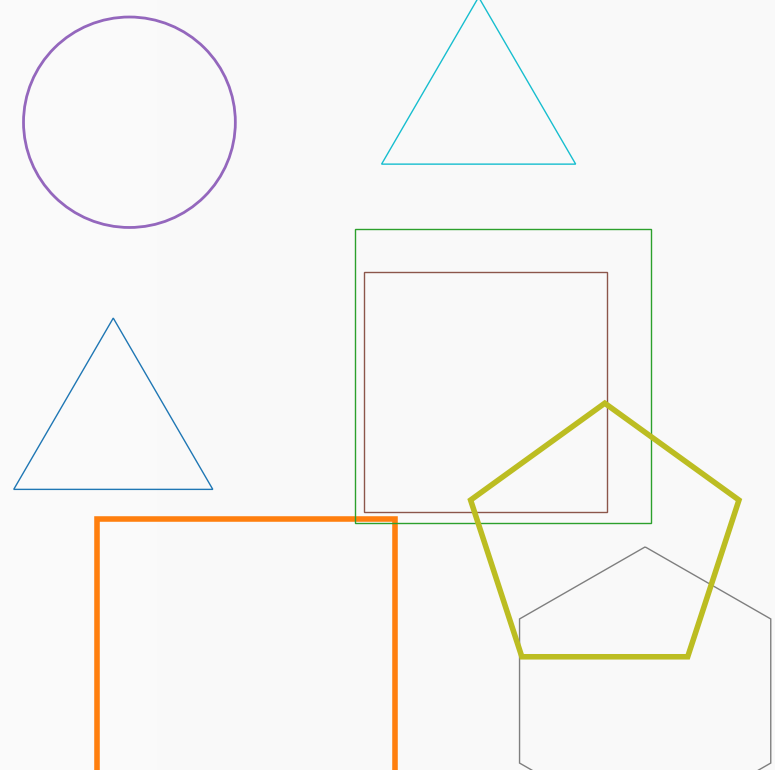[{"shape": "triangle", "thickness": 0.5, "radius": 0.74, "center": [0.146, 0.439]}, {"shape": "square", "thickness": 2, "radius": 0.96, "center": [0.317, 0.134]}, {"shape": "square", "thickness": 0.5, "radius": 0.95, "center": [0.649, 0.512]}, {"shape": "circle", "thickness": 1, "radius": 0.68, "center": [0.167, 0.841]}, {"shape": "square", "thickness": 0.5, "radius": 0.78, "center": [0.627, 0.491]}, {"shape": "hexagon", "thickness": 0.5, "radius": 0.94, "center": [0.832, 0.103]}, {"shape": "pentagon", "thickness": 2, "radius": 0.91, "center": [0.78, 0.294]}, {"shape": "triangle", "thickness": 0.5, "radius": 0.72, "center": [0.618, 0.859]}]